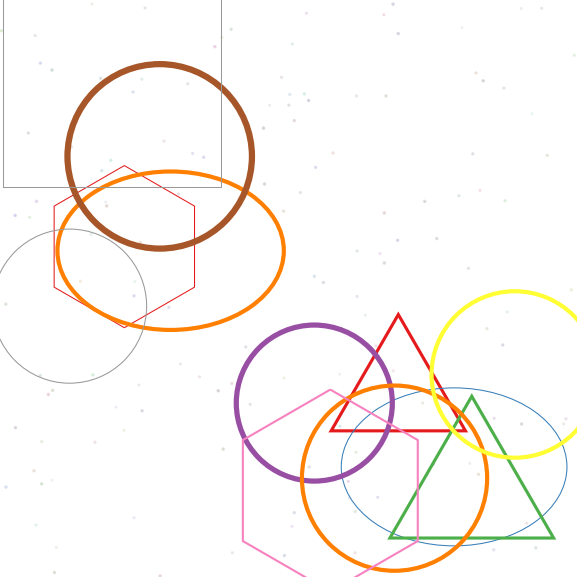[{"shape": "triangle", "thickness": 1.5, "radius": 0.67, "center": [0.69, 0.32]}, {"shape": "hexagon", "thickness": 0.5, "radius": 0.7, "center": [0.215, 0.572]}, {"shape": "oval", "thickness": 0.5, "radius": 0.98, "center": [0.786, 0.191]}, {"shape": "triangle", "thickness": 1.5, "radius": 0.82, "center": [0.817, 0.149]}, {"shape": "circle", "thickness": 2.5, "radius": 0.68, "center": [0.544, 0.301]}, {"shape": "circle", "thickness": 2, "radius": 0.8, "center": [0.683, 0.171]}, {"shape": "oval", "thickness": 2, "radius": 0.98, "center": [0.295, 0.565]}, {"shape": "circle", "thickness": 2, "radius": 0.72, "center": [0.891, 0.351]}, {"shape": "circle", "thickness": 3, "radius": 0.8, "center": [0.277, 0.728]}, {"shape": "hexagon", "thickness": 1, "radius": 0.87, "center": [0.572, 0.15]}, {"shape": "square", "thickness": 0.5, "radius": 0.95, "center": [0.194, 0.865]}, {"shape": "circle", "thickness": 0.5, "radius": 0.67, "center": [0.12, 0.469]}]